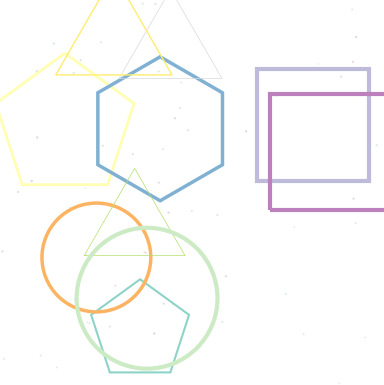[{"shape": "pentagon", "thickness": 1.5, "radius": 0.67, "center": [0.364, 0.141]}, {"shape": "pentagon", "thickness": 2, "radius": 0.94, "center": [0.169, 0.673]}, {"shape": "square", "thickness": 3, "radius": 0.73, "center": [0.813, 0.676]}, {"shape": "hexagon", "thickness": 2.5, "radius": 0.93, "center": [0.416, 0.666]}, {"shape": "circle", "thickness": 2.5, "radius": 0.71, "center": [0.25, 0.331]}, {"shape": "triangle", "thickness": 0.5, "radius": 0.76, "center": [0.35, 0.412]}, {"shape": "triangle", "thickness": 0.5, "radius": 0.77, "center": [0.443, 0.873]}, {"shape": "square", "thickness": 3, "radius": 0.75, "center": [0.851, 0.604]}, {"shape": "circle", "thickness": 3, "radius": 0.91, "center": [0.382, 0.225]}, {"shape": "triangle", "thickness": 1, "radius": 0.87, "center": [0.296, 0.893]}]